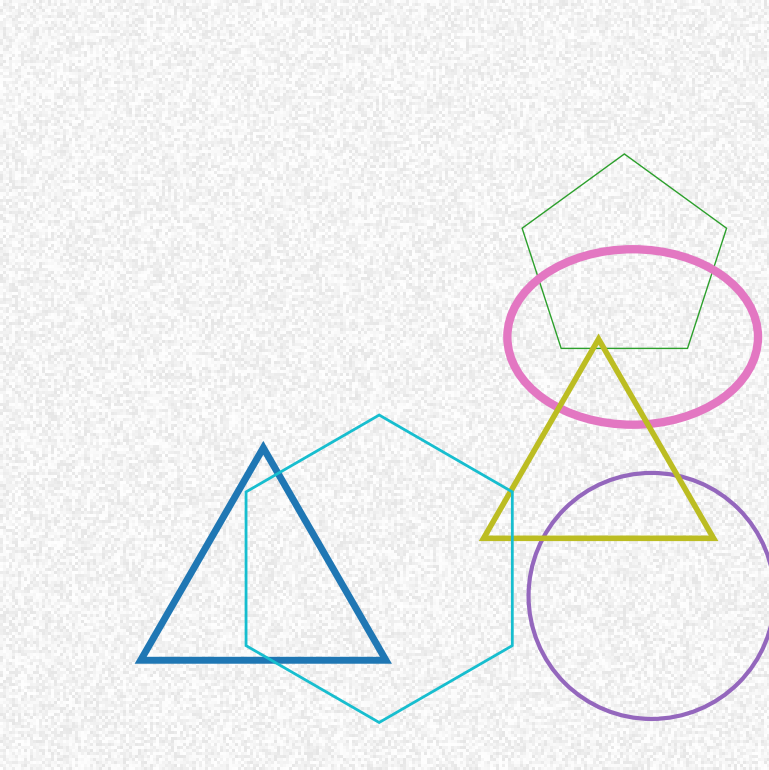[{"shape": "triangle", "thickness": 2.5, "radius": 0.92, "center": [0.342, 0.234]}, {"shape": "pentagon", "thickness": 0.5, "radius": 0.7, "center": [0.811, 0.66]}, {"shape": "circle", "thickness": 1.5, "radius": 0.8, "center": [0.846, 0.226]}, {"shape": "oval", "thickness": 3, "radius": 0.81, "center": [0.822, 0.562]}, {"shape": "triangle", "thickness": 2, "radius": 0.86, "center": [0.777, 0.387]}, {"shape": "hexagon", "thickness": 1, "radius": 1.0, "center": [0.492, 0.261]}]